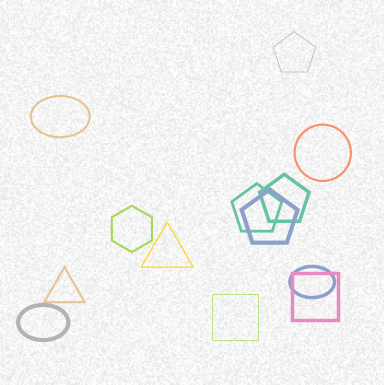[{"shape": "pentagon", "thickness": 2, "radius": 0.34, "center": [0.667, 0.455]}, {"shape": "pentagon", "thickness": 2.5, "radius": 0.34, "center": [0.738, 0.48]}, {"shape": "circle", "thickness": 1.5, "radius": 0.37, "center": [0.838, 0.603]}, {"shape": "pentagon", "thickness": 3, "radius": 0.38, "center": [0.7, 0.431]}, {"shape": "oval", "thickness": 2.5, "radius": 0.29, "center": [0.811, 0.267]}, {"shape": "square", "thickness": 2.5, "radius": 0.3, "center": [0.818, 0.23]}, {"shape": "square", "thickness": 0.5, "radius": 0.3, "center": [0.611, 0.177]}, {"shape": "hexagon", "thickness": 1.5, "radius": 0.3, "center": [0.343, 0.406]}, {"shape": "triangle", "thickness": 1, "radius": 0.39, "center": [0.434, 0.345]}, {"shape": "triangle", "thickness": 1.5, "radius": 0.3, "center": [0.168, 0.245]}, {"shape": "oval", "thickness": 1.5, "radius": 0.38, "center": [0.157, 0.697]}, {"shape": "oval", "thickness": 3, "radius": 0.33, "center": [0.112, 0.162]}, {"shape": "pentagon", "thickness": 0.5, "radius": 0.29, "center": [0.765, 0.86]}]